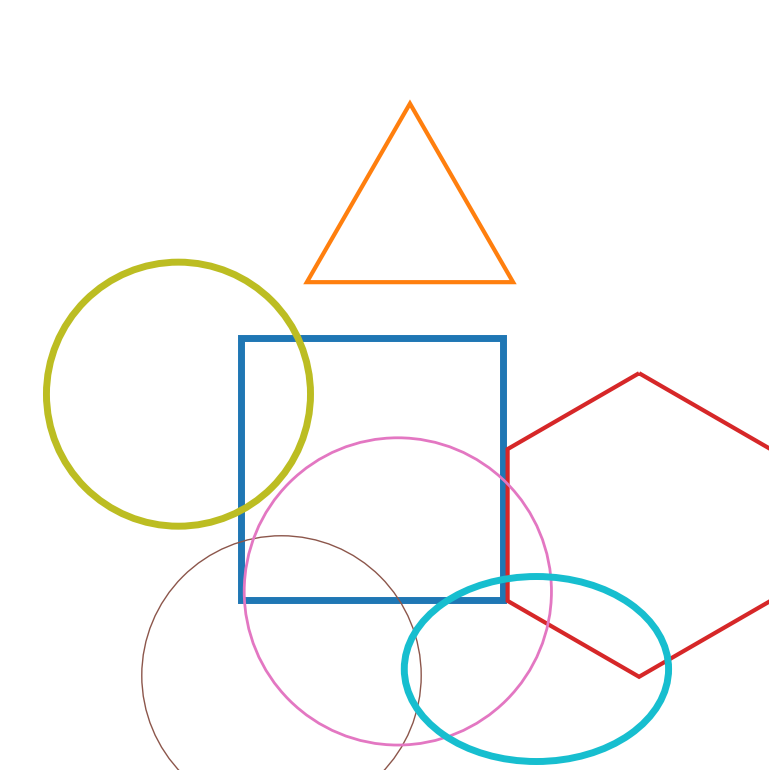[{"shape": "square", "thickness": 2.5, "radius": 0.85, "center": [0.483, 0.391]}, {"shape": "triangle", "thickness": 1.5, "radius": 0.77, "center": [0.532, 0.711]}, {"shape": "hexagon", "thickness": 1.5, "radius": 0.99, "center": [0.83, 0.318]}, {"shape": "circle", "thickness": 0.5, "radius": 0.91, "center": [0.366, 0.123]}, {"shape": "circle", "thickness": 1, "radius": 1.0, "center": [0.517, 0.232]}, {"shape": "circle", "thickness": 2.5, "radius": 0.86, "center": [0.232, 0.488]}, {"shape": "oval", "thickness": 2.5, "radius": 0.86, "center": [0.697, 0.131]}]